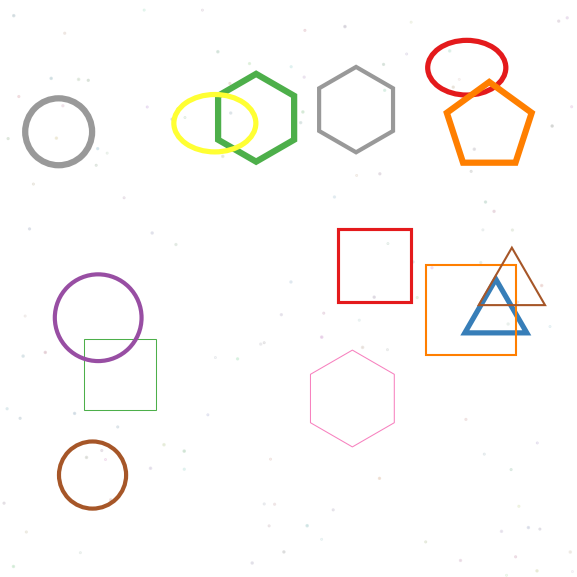[{"shape": "oval", "thickness": 2.5, "radius": 0.34, "center": [0.808, 0.882]}, {"shape": "square", "thickness": 1.5, "radius": 0.32, "center": [0.648, 0.54]}, {"shape": "triangle", "thickness": 2.5, "radius": 0.31, "center": [0.859, 0.454]}, {"shape": "hexagon", "thickness": 3, "radius": 0.38, "center": [0.443, 0.795]}, {"shape": "square", "thickness": 0.5, "radius": 0.31, "center": [0.208, 0.351]}, {"shape": "circle", "thickness": 2, "radius": 0.38, "center": [0.17, 0.449]}, {"shape": "pentagon", "thickness": 3, "radius": 0.39, "center": [0.847, 0.78]}, {"shape": "square", "thickness": 1, "radius": 0.39, "center": [0.815, 0.462]}, {"shape": "oval", "thickness": 2.5, "radius": 0.36, "center": [0.372, 0.786]}, {"shape": "circle", "thickness": 2, "radius": 0.29, "center": [0.16, 0.177]}, {"shape": "triangle", "thickness": 1, "radius": 0.33, "center": [0.886, 0.504]}, {"shape": "hexagon", "thickness": 0.5, "radius": 0.42, "center": [0.61, 0.309]}, {"shape": "circle", "thickness": 3, "radius": 0.29, "center": [0.102, 0.771]}, {"shape": "hexagon", "thickness": 2, "radius": 0.37, "center": [0.617, 0.809]}]